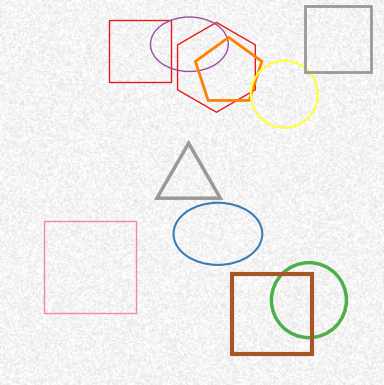[{"shape": "hexagon", "thickness": 1, "radius": 0.58, "center": [0.562, 0.825]}, {"shape": "square", "thickness": 1, "radius": 0.4, "center": [0.363, 0.867]}, {"shape": "oval", "thickness": 1.5, "radius": 0.58, "center": [0.566, 0.393]}, {"shape": "circle", "thickness": 2.5, "radius": 0.49, "center": [0.802, 0.22]}, {"shape": "oval", "thickness": 1, "radius": 0.51, "center": [0.492, 0.885]}, {"shape": "pentagon", "thickness": 2, "radius": 0.45, "center": [0.594, 0.812]}, {"shape": "circle", "thickness": 1.5, "radius": 0.44, "center": [0.739, 0.755]}, {"shape": "square", "thickness": 3, "radius": 0.52, "center": [0.707, 0.184]}, {"shape": "square", "thickness": 1, "radius": 0.6, "center": [0.235, 0.307]}, {"shape": "triangle", "thickness": 2.5, "radius": 0.48, "center": [0.49, 0.533]}, {"shape": "square", "thickness": 2, "radius": 0.42, "center": [0.878, 0.899]}]